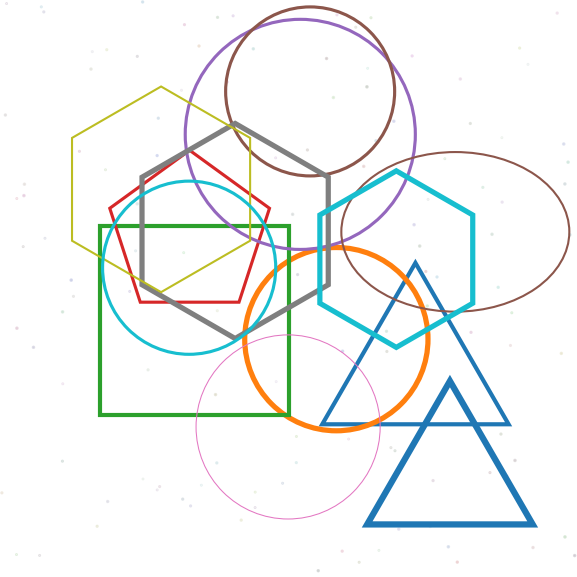[{"shape": "triangle", "thickness": 3, "radius": 0.83, "center": [0.779, 0.174]}, {"shape": "triangle", "thickness": 2, "radius": 0.93, "center": [0.719, 0.358]}, {"shape": "circle", "thickness": 2.5, "radius": 0.79, "center": [0.582, 0.412]}, {"shape": "square", "thickness": 2, "radius": 0.82, "center": [0.336, 0.444]}, {"shape": "pentagon", "thickness": 1.5, "radius": 0.73, "center": [0.328, 0.594]}, {"shape": "circle", "thickness": 1.5, "radius": 1.0, "center": [0.52, 0.766]}, {"shape": "oval", "thickness": 1, "radius": 0.99, "center": [0.788, 0.598]}, {"shape": "circle", "thickness": 1.5, "radius": 0.73, "center": [0.537, 0.841]}, {"shape": "circle", "thickness": 0.5, "radius": 0.8, "center": [0.499, 0.26]}, {"shape": "hexagon", "thickness": 2.5, "radius": 0.93, "center": [0.407, 0.599]}, {"shape": "hexagon", "thickness": 1, "radius": 0.89, "center": [0.279, 0.671]}, {"shape": "hexagon", "thickness": 2.5, "radius": 0.76, "center": [0.686, 0.55]}, {"shape": "circle", "thickness": 1.5, "radius": 0.75, "center": [0.328, 0.536]}]